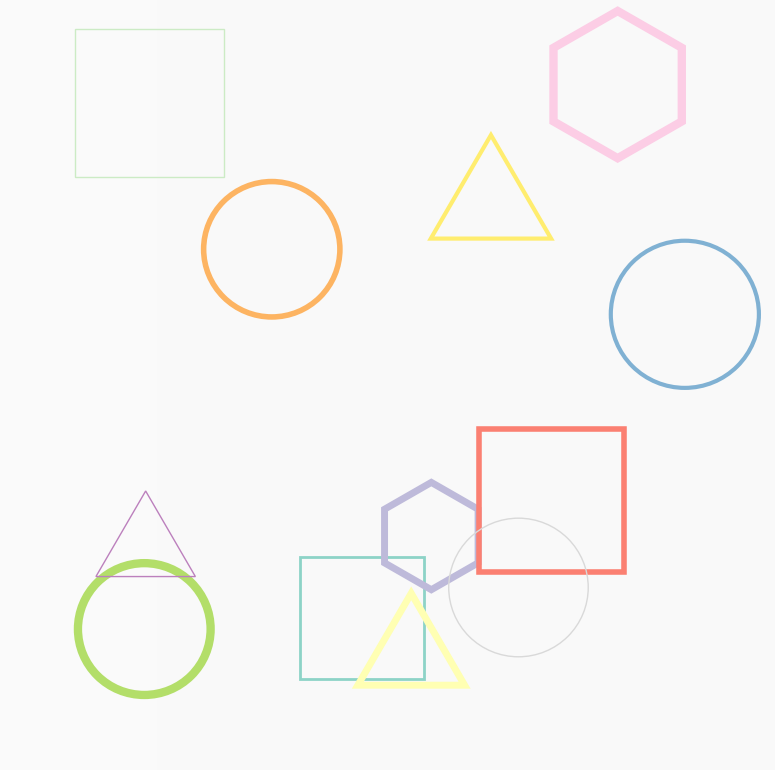[{"shape": "square", "thickness": 1, "radius": 0.4, "center": [0.467, 0.197]}, {"shape": "triangle", "thickness": 2.5, "radius": 0.4, "center": [0.531, 0.15]}, {"shape": "hexagon", "thickness": 2.5, "radius": 0.35, "center": [0.557, 0.304]}, {"shape": "square", "thickness": 2, "radius": 0.47, "center": [0.712, 0.35]}, {"shape": "circle", "thickness": 1.5, "radius": 0.48, "center": [0.884, 0.592]}, {"shape": "circle", "thickness": 2, "radius": 0.44, "center": [0.351, 0.676]}, {"shape": "circle", "thickness": 3, "radius": 0.43, "center": [0.186, 0.183]}, {"shape": "hexagon", "thickness": 3, "radius": 0.48, "center": [0.797, 0.89]}, {"shape": "circle", "thickness": 0.5, "radius": 0.45, "center": [0.669, 0.237]}, {"shape": "triangle", "thickness": 0.5, "radius": 0.37, "center": [0.188, 0.288]}, {"shape": "square", "thickness": 0.5, "radius": 0.48, "center": [0.193, 0.866]}, {"shape": "triangle", "thickness": 1.5, "radius": 0.45, "center": [0.633, 0.735]}]